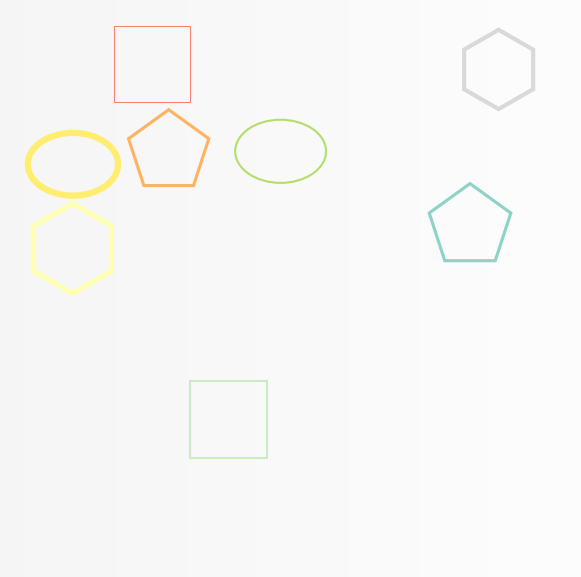[{"shape": "pentagon", "thickness": 1.5, "radius": 0.37, "center": [0.809, 0.607]}, {"shape": "hexagon", "thickness": 2.5, "radius": 0.39, "center": [0.125, 0.569]}, {"shape": "square", "thickness": 0.5, "radius": 0.33, "center": [0.261, 0.888]}, {"shape": "pentagon", "thickness": 1.5, "radius": 0.36, "center": [0.29, 0.737]}, {"shape": "oval", "thickness": 1, "radius": 0.39, "center": [0.483, 0.737]}, {"shape": "hexagon", "thickness": 2, "radius": 0.34, "center": [0.858, 0.879]}, {"shape": "square", "thickness": 1, "radius": 0.33, "center": [0.393, 0.273]}, {"shape": "oval", "thickness": 3, "radius": 0.39, "center": [0.125, 0.715]}]